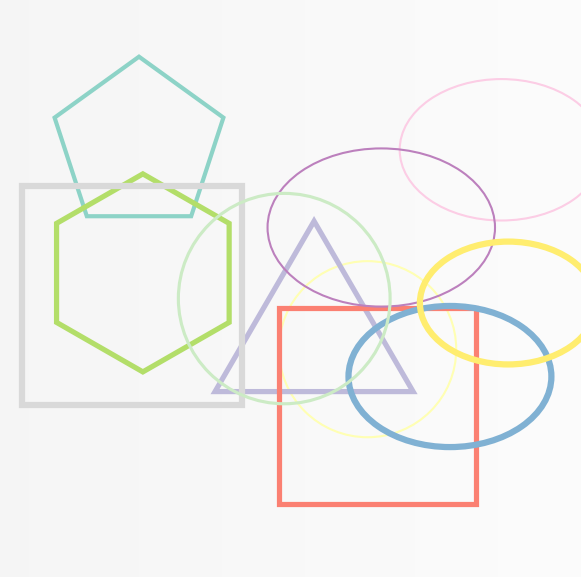[{"shape": "pentagon", "thickness": 2, "radius": 0.76, "center": [0.239, 0.748]}, {"shape": "circle", "thickness": 1, "radius": 0.76, "center": [0.632, 0.394]}, {"shape": "triangle", "thickness": 2.5, "radius": 0.98, "center": [0.54, 0.419]}, {"shape": "square", "thickness": 2.5, "radius": 0.85, "center": [0.649, 0.296]}, {"shape": "oval", "thickness": 3, "radius": 0.87, "center": [0.774, 0.347]}, {"shape": "hexagon", "thickness": 2.5, "radius": 0.86, "center": [0.246, 0.527]}, {"shape": "oval", "thickness": 1, "radius": 0.87, "center": [0.863, 0.74]}, {"shape": "square", "thickness": 3, "radius": 0.95, "center": [0.228, 0.487]}, {"shape": "oval", "thickness": 1, "radius": 0.98, "center": [0.656, 0.605]}, {"shape": "circle", "thickness": 1.5, "radius": 0.91, "center": [0.489, 0.482]}, {"shape": "oval", "thickness": 3, "radius": 0.76, "center": [0.874, 0.474]}]